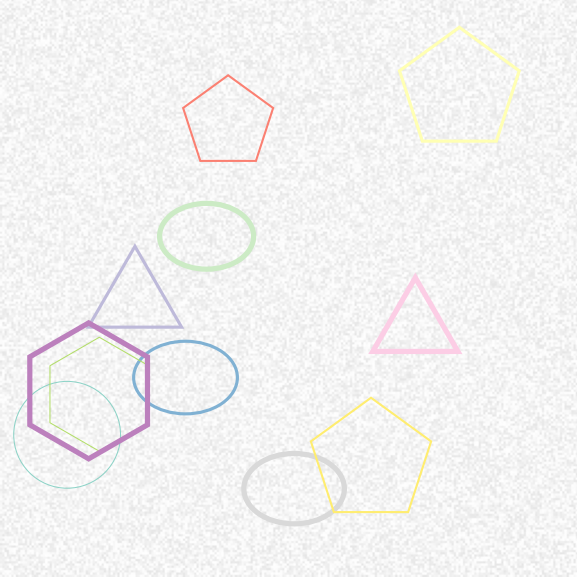[{"shape": "circle", "thickness": 0.5, "radius": 0.46, "center": [0.116, 0.246]}, {"shape": "pentagon", "thickness": 1.5, "radius": 0.54, "center": [0.795, 0.843]}, {"shape": "triangle", "thickness": 1.5, "radius": 0.47, "center": [0.234, 0.479]}, {"shape": "pentagon", "thickness": 1, "radius": 0.41, "center": [0.395, 0.787]}, {"shape": "oval", "thickness": 1.5, "radius": 0.45, "center": [0.321, 0.345]}, {"shape": "hexagon", "thickness": 0.5, "radius": 0.49, "center": [0.172, 0.316]}, {"shape": "triangle", "thickness": 2.5, "radius": 0.43, "center": [0.719, 0.433]}, {"shape": "oval", "thickness": 2.5, "radius": 0.44, "center": [0.509, 0.153]}, {"shape": "hexagon", "thickness": 2.5, "radius": 0.59, "center": [0.154, 0.322]}, {"shape": "oval", "thickness": 2.5, "radius": 0.41, "center": [0.358, 0.59]}, {"shape": "pentagon", "thickness": 1, "radius": 0.55, "center": [0.642, 0.201]}]